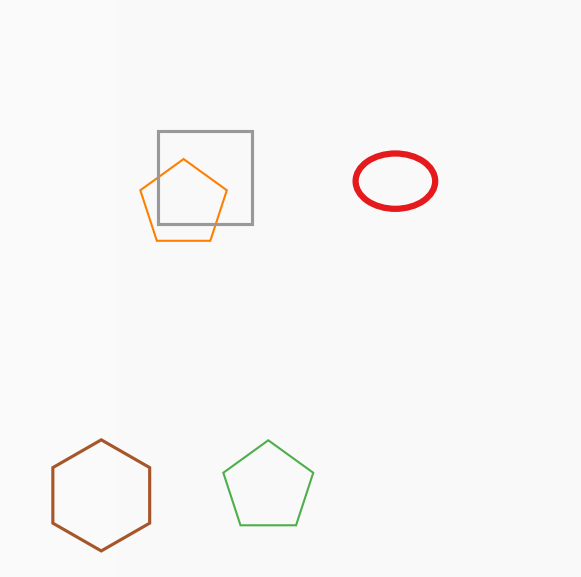[{"shape": "oval", "thickness": 3, "radius": 0.34, "center": [0.68, 0.685]}, {"shape": "pentagon", "thickness": 1, "radius": 0.41, "center": [0.462, 0.155]}, {"shape": "pentagon", "thickness": 1, "radius": 0.39, "center": [0.316, 0.645]}, {"shape": "hexagon", "thickness": 1.5, "radius": 0.48, "center": [0.174, 0.141]}, {"shape": "square", "thickness": 1.5, "radius": 0.4, "center": [0.352, 0.692]}]